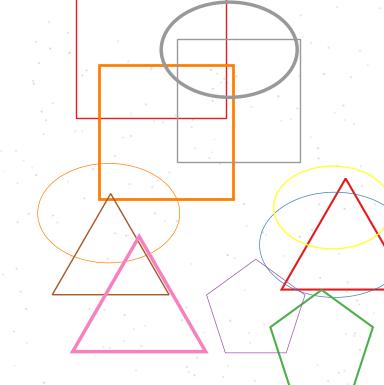[{"shape": "triangle", "thickness": 1.5, "radius": 0.96, "center": [0.898, 0.344]}, {"shape": "square", "thickness": 1, "radius": 0.97, "center": [0.392, 0.888]}, {"shape": "oval", "thickness": 0.5, "radius": 0.98, "center": [0.869, 0.364]}, {"shape": "pentagon", "thickness": 1.5, "radius": 0.7, "center": [0.835, 0.107]}, {"shape": "pentagon", "thickness": 0.5, "radius": 0.67, "center": [0.664, 0.192]}, {"shape": "square", "thickness": 2, "radius": 0.87, "center": [0.431, 0.657]}, {"shape": "oval", "thickness": 0.5, "radius": 0.92, "center": [0.282, 0.446]}, {"shape": "oval", "thickness": 1, "radius": 0.77, "center": [0.864, 0.461]}, {"shape": "triangle", "thickness": 1, "radius": 0.88, "center": [0.287, 0.322]}, {"shape": "triangle", "thickness": 2.5, "radius": 1.0, "center": [0.362, 0.186]}, {"shape": "oval", "thickness": 2.5, "radius": 0.88, "center": [0.595, 0.871]}, {"shape": "square", "thickness": 1, "radius": 0.79, "center": [0.62, 0.739]}]